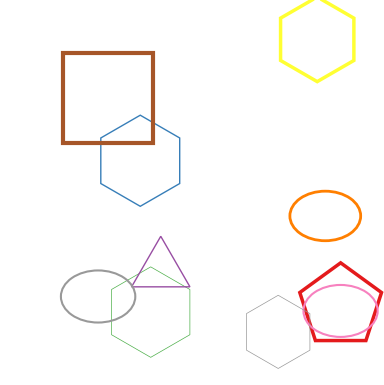[{"shape": "pentagon", "thickness": 2.5, "radius": 0.56, "center": [0.885, 0.206]}, {"shape": "hexagon", "thickness": 1, "radius": 0.59, "center": [0.364, 0.582]}, {"shape": "hexagon", "thickness": 0.5, "radius": 0.59, "center": [0.391, 0.189]}, {"shape": "triangle", "thickness": 1, "radius": 0.44, "center": [0.418, 0.299]}, {"shape": "oval", "thickness": 2, "radius": 0.46, "center": [0.845, 0.439]}, {"shape": "hexagon", "thickness": 2.5, "radius": 0.55, "center": [0.824, 0.898]}, {"shape": "square", "thickness": 3, "radius": 0.59, "center": [0.28, 0.745]}, {"shape": "oval", "thickness": 1.5, "radius": 0.48, "center": [0.885, 0.192]}, {"shape": "oval", "thickness": 1.5, "radius": 0.48, "center": [0.255, 0.23]}, {"shape": "hexagon", "thickness": 0.5, "radius": 0.48, "center": [0.723, 0.138]}]